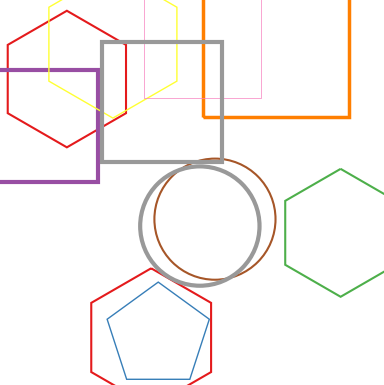[{"shape": "hexagon", "thickness": 1.5, "radius": 0.9, "center": [0.393, 0.123]}, {"shape": "hexagon", "thickness": 1.5, "radius": 0.89, "center": [0.174, 0.795]}, {"shape": "pentagon", "thickness": 1, "radius": 0.7, "center": [0.411, 0.128]}, {"shape": "hexagon", "thickness": 1.5, "radius": 0.83, "center": [0.885, 0.395]}, {"shape": "square", "thickness": 3, "radius": 0.73, "center": [0.11, 0.673]}, {"shape": "square", "thickness": 2.5, "radius": 0.95, "center": [0.716, 0.886]}, {"shape": "hexagon", "thickness": 1, "radius": 0.96, "center": [0.293, 0.885]}, {"shape": "circle", "thickness": 1.5, "radius": 0.79, "center": [0.558, 0.431]}, {"shape": "square", "thickness": 0.5, "radius": 0.76, "center": [0.527, 0.898]}, {"shape": "circle", "thickness": 3, "radius": 0.77, "center": [0.519, 0.413]}, {"shape": "square", "thickness": 3, "radius": 0.78, "center": [0.421, 0.735]}]